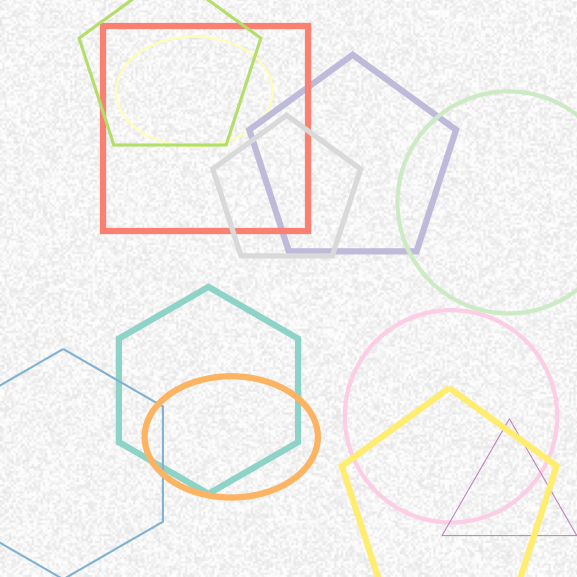[{"shape": "hexagon", "thickness": 3, "radius": 0.9, "center": [0.361, 0.323]}, {"shape": "oval", "thickness": 1, "radius": 0.68, "center": [0.336, 0.841]}, {"shape": "pentagon", "thickness": 3, "radius": 0.94, "center": [0.611, 0.716]}, {"shape": "square", "thickness": 3, "radius": 0.89, "center": [0.355, 0.776]}, {"shape": "hexagon", "thickness": 1, "radius": 1.0, "center": [0.109, 0.195]}, {"shape": "oval", "thickness": 3, "radius": 0.75, "center": [0.4, 0.243]}, {"shape": "pentagon", "thickness": 1.5, "radius": 0.83, "center": [0.294, 0.882]}, {"shape": "circle", "thickness": 2, "radius": 0.92, "center": [0.781, 0.278]}, {"shape": "pentagon", "thickness": 2.5, "radius": 0.67, "center": [0.496, 0.665]}, {"shape": "triangle", "thickness": 0.5, "radius": 0.67, "center": [0.882, 0.139]}, {"shape": "circle", "thickness": 2, "radius": 0.96, "center": [0.881, 0.649]}, {"shape": "pentagon", "thickness": 3, "radius": 0.98, "center": [0.778, 0.132]}]